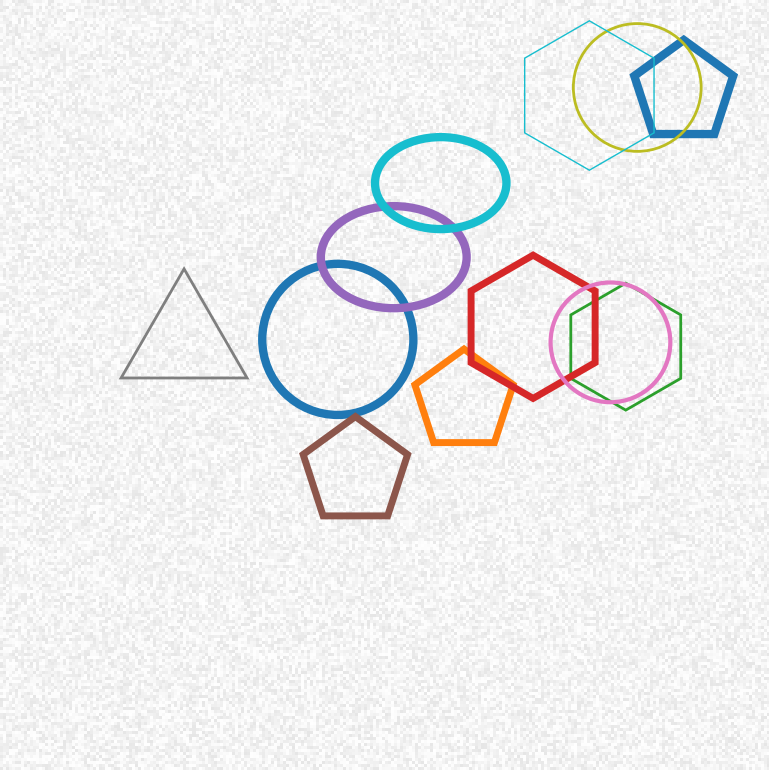[{"shape": "pentagon", "thickness": 3, "radius": 0.34, "center": [0.888, 0.881]}, {"shape": "circle", "thickness": 3, "radius": 0.49, "center": [0.439, 0.559]}, {"shape": "pentagon", "thickness": 2.5, "radius": 0.34, "center": [0.603, 0.48]}, {"shape": "hexagon", "thickness": 1, "radius": 0.41, "center": [0.813, 0.55]}, {"shape": "hexagon", "thickness": 2.5, "radius": 0.47, "center": [0.692, 0.576]}, {"shape": "oval", "thickness": 3, "radius": 0.47, "center": [0.511, 0.666]}, {"shape": "pentagon", "thickness": 2.5, "radius": 0.36, "center": [0.462, 0.388]}, {"shape": "circle", "thickness": 1.5, "radius": 0.39, "center": [0.793, 0.555]}, {"shape": "triangle", "thickness": 1, "radius": 0.47, "center": [0.239, 0.556]}, {"shape": "circle", "thickness": 1, "radius": 0.41, "center": [0.828, 0.886]}, {"shape": "hexagon", "thickness": 0.5, "radius": 0.48, "center": [0.765, 0.876]}, {"shape": "oval", "thickness": 3, "radius": 0.43, "center": [0.572, 0.762]}]